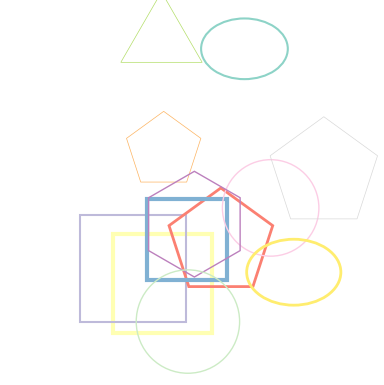[{"shape": "oval", "thickness": 1.5, "radius": 0.56, "center": [0.635, 0.873]}, {"shape": "square", "thickness": 3, "radius": 0.65, "center": [0.422, 0.263]}, {"shape": "square", "thickness": 1.5, "radius": 0.69, "center": [0.345, 0.303]}, {"shape": "pentagon", "thickness": 2, "radius": 0.71, "center": [0.574, 0.37]}, {"shape": "square", "thickness": 3, "radius": 0.52, "center": [0.486, 0.378]}, {"shape": "pentagon", "thickness": 0.5, "radius": 0.51, "center": [0.425, 0.609]}, {"shape": "triangle", "thickness": 0.5, "radius": 0.61, "center": [0.419, 0.899]}, {"shape": "circle", "thickness": 1, "radius": 0.63, "center": [0.703, 0.46]}, {"shape": "pentagon", "thickness": 0.5, "radius": 0.73, "center": [0.841, 0.55]}, {"shape": "hexagon", "thickness": 1, "radius": 0.69, "center": [0.505, 0.418]}, {"shape": "circle", "thickness": 1, "radius": 0.67, "center": [0.488, 0.165]}, {"shape": "oval", "thickness": 2, "radius": 0.61, "center": [0.763, 0.293]}]